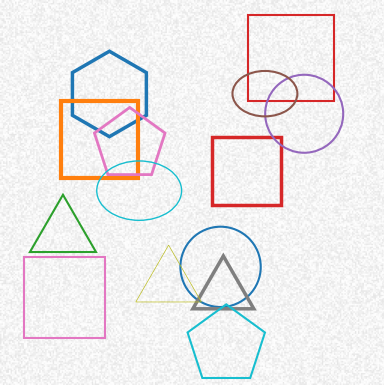[{"shape": "circle", "thickness": 1.5, "radius": 0.52, "center": [0.573, 0.307]}, {"shape": "hexagon", "thickness": 2.5, "radius": 0.55, "center": [0.284, 0.756]}, {"shape": "square", "thickness": 3, "radius": 0.5, "center": [0.258, 0.638]}, {"shape": "triangle", "thickness": 1.5, "radius": 0.5, "center": [0.164, 0.395]}, {"shape": "square", "thickness": 1.5, "radius": 0.56, "center": [0.757, 0.85]}, {"shape": "square", "thickness": 2.5, "radius": 0.45, "center": [0.641, 0.556]}, {"shape": "circle", "thickness": 1.5, "radius": 0.51, "center": [0.79, 0.705]}, {"shape": "oval", "thickness": 1.5, "radius": 0.42, "center": [0.688, 0.757]}, {"shape": "pentagon", "thickness": 2, "radius": 0.48, "center": [0.337, 0.625]}, {"shape": "square", "thickness": 1.5, "radius": 0.53, "center": [0.167, 0.227]}, {"shape": "triangle", "thickness": 2.5, "radius": 0.46, "center": [0.58, 0.244]}, {"shape": "triangle", "thickness": 0.5, "radius": 0.49, "center": [0.438, 0.265]}, {"shape": "oval", "thickness": 1, "radius": 0.55, "center": [0.361, 0.505]}, {"shape": "pentagon", "thickness": 1.5, "radius": 0.53, "center": [0.588, 0.104]}]